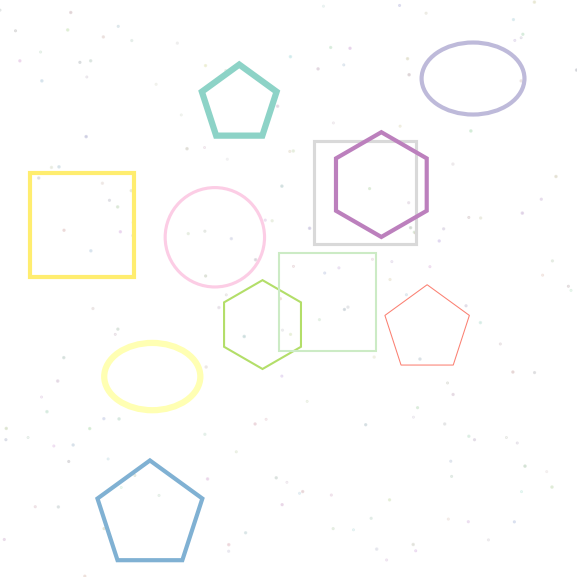[{"shape": "pentagon", "thickness": 3, "radius": 0.34, "center": [0.414, 0.819]}, {"shape": "oval", "thickness": 3, "radius": 0.42, "center": [0.264, 0.347]}, {"shape": "oval", "thickness": 2, "radius": 0.45, "center": [0.819, 0.863]}, {"shape": "pentagon", "thickness": 0.5, "radius": 0.38, "center": [0.74, 0.429]}, {"shape": "pentagon", "thickness": 2, "radius": 0.48, "center": [0.26, 0.106]}, {"shape": "hexagon", "thickness": 1, "radius": 0.38, "center": [0.455, 0.437]}, {"shape": "circle", "thickness": 1.5, "radius": 0.43, "center": [0.372, 0.588]}, {"shape": "square", "thickness": 1.5, "radius": 0.44, "center": [0.632, 0.666]}, {"shape": "hexagon", "thickness": 2, "radius": 0.45, "center": [0.66, 0.68]}, {"shape": "square", "thickness": 1, "radius": 0.42, "center": [0.567, 0.476]}, {"shape": "square", "thickness": 2, "radius": 0.45, "center": [0.142, 0.609]}]